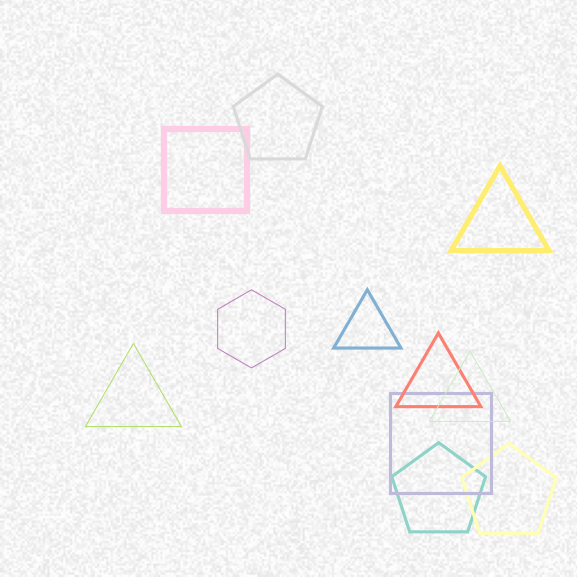[{"shape": "pentagon", "thickness": 1.5, "radius": 0.43, "center": [0.76, 0.147]}, {"shape": "pentagon", "thickness": 1.5, "radius": 0.43, "center": [0.881, 0.145]}, {"shape": "square", "thickness": 1.5, "radius": 0.44, "center": [0.763, 0.232]}, {"shape": "triangle", "thickness": 1.5, "radius": 0.43, "center": [0.759, 0.337]}, {"shape": "triangle", "thickness": 1.5, "radius": 0.34, "center": [0.636, 0.43]}, {"shape": "triangle", "thickness": 0.5, "radius": 0.48, "center": [0.231, 0.309]}, {"shape": "square", "thickness": 3, "radius": 0.36, "center": [0.356, 0.705]}, {"shape": "pentagon", "thickness": 1.5, "radius": 0.41, "center": [0.481, 0.79]}, {"shape": "hexagon", "thickness": 0.5, "radius": 0.34, "center": [0.435, 0.43]}, {"shape": "triangle", "thickness": 0.5, "radius": 0.41, "center": [0.814, 0.31]}, {"shape": "triangle", "thickness": 2.5, "radius": 0.49, "center": [0.866, 0.614]}]